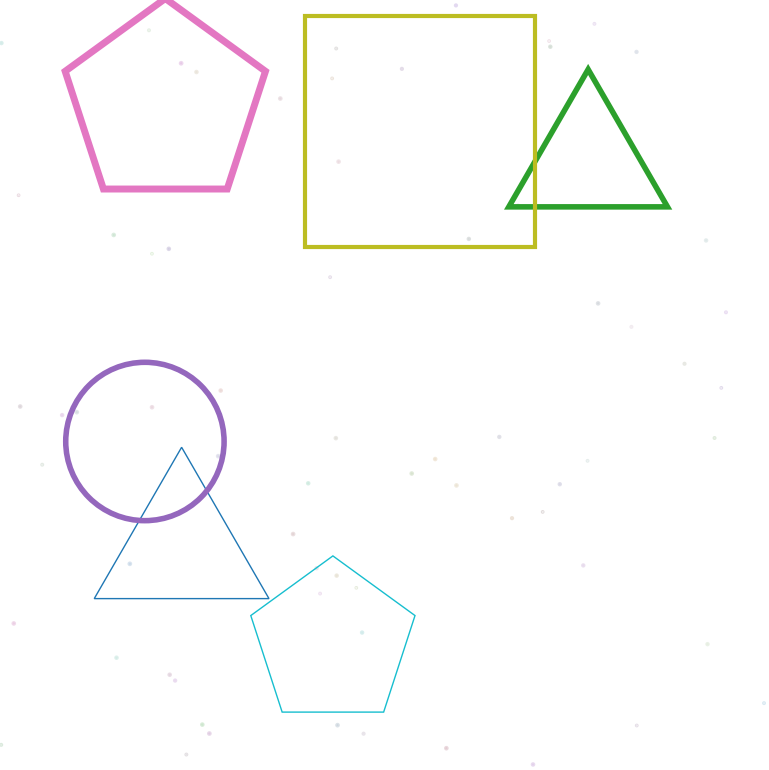[{"shape": "triangle", "thickness": 0.5, "radius": 0.66, "center": [0.236, 0.288]}, {"shape": "triangle", "thickness": 2, "radius": 0.59, "center": [0.764, 0.791]}, {"shape": "circle", "thickness": 2, "radius": 0.51, "center": [0.188, 0.427]}, {"shape": "pentagon", "thickness": 2.5, "radius": 0.68, "center": [0.215, 0.865]}, {"shape": "square", "thickness": 1.5, "radius": 0.75, "center": [0.545, 0.829]}, {"shape": "pentagon", "thickness": 0.5, "radius": 0.56, "center": [0.432, 0.166]}]